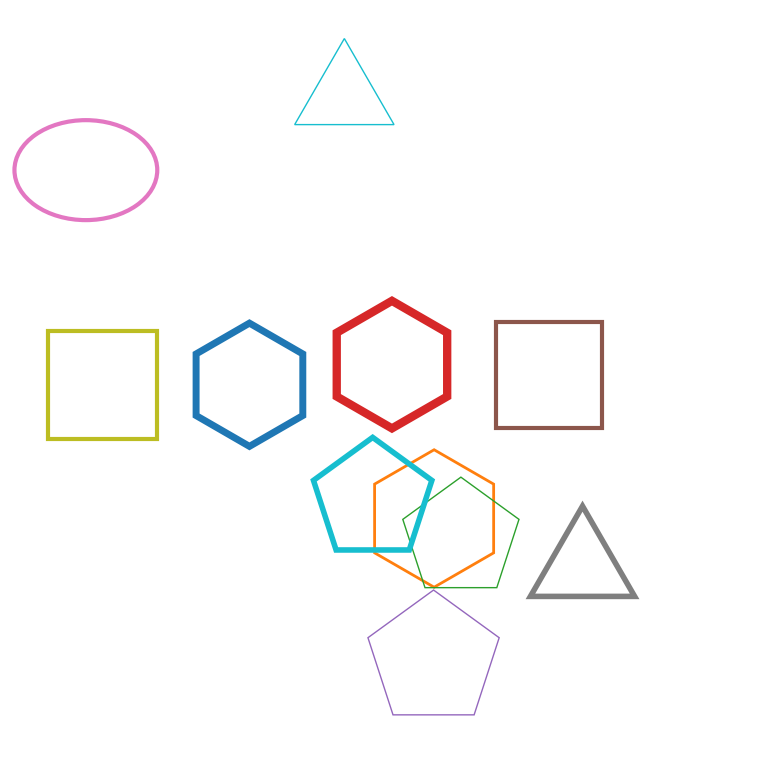[{"shape": "hexagon", "thickness": 2.5, "radius": 0.4, "center": [0.324, 0.5]}, {"shape": "hexagon", "thickness": 1, "radius": 0.45, "center": [0.564, 0.327]}, {"shape": "pentagon", "thickness": 0.5, "radius": 0.4, "center": [0.599, 0.301]}, {"shape": "hexagon", "thickness": 3, "radius": 0.41, "center": [0.509, 0.526]}, {"shape": "pentagon", "thickness": 0.5, "radius": 0.45, "center": [0.563, 0.144]}, {"shape": "square", "thickness": 1.5, "radius": 0.35, "center": [0.713, 0.513]}, {"shape": "oval", "thickness": 1.5, "radius": 0.46, "center": [0.112, 0.779]}, {"shape": "triangle", "thickness": 2, "radius": 0.39, "center": [0.757, 0.265]}, {"shape": "square", "thickness": 1.5, "radius": 0.35, "center": [0.133, 0.499]}, {"shape": "triangle", "thickness": 0.5, "radius": 0.37, "center": [0.447, 0.875]}, {"shape": "pentagon", "thickness": 2, "radius": 0.4, "center": [0.484, 0.351]}]